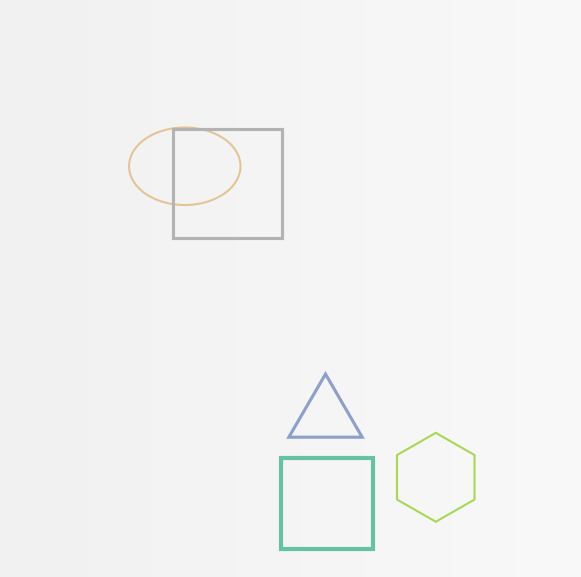[{"shape": "square", "thickness": 2, "radius": 0.4, "center": [0.562, 0.127]}, {"shape": "triangle", "thickness": 1.5, "radius": 0.36, "center": [0.56, 0.279]}, {"shape": "hexagon", "thickness": 1, "radius": 0.38, "center": [0.75, 0.173]}, {"shape": "oval", "thickness": 1, "radius": 0.48, "center": [0.318, 0.711]}, {"shape": "square", "thickness": 1.5, "radius": 0.47, "center": [0.391, 0.682]}]